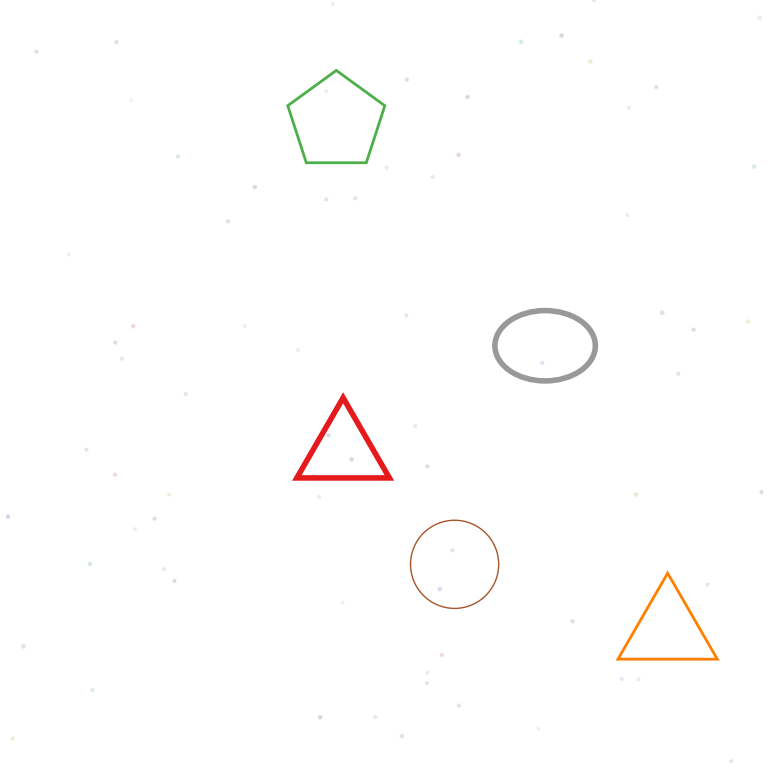[{"shape": "triangle", "thickness": 2, "radius": 0.35, "center": [0.446, 0.414]}, {"shape": "pentagon", "thickness": 1, "radius": 0.33, "center": [0.437, 0.842]}, {"shape": "triangle", "thickness": 1, "radius": 0.37, "center": [0.867, 0.181]}, {"shape": "circle", "thickness": 0.5, "radius": 0.29, "center": [0.59, 0.267]}, {"shape": "oval", "thickness": 2, "radius": 0.33, "center": [0.708, 0.551]}]